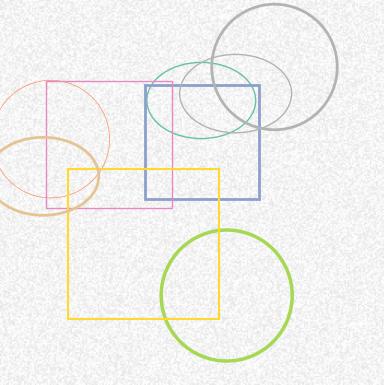[{"shape": "oval", "thickness": 1, "radius": 0.71, "center": [0.523, 0.739]}, {"shape": "circle", "thickness": 0.5, "radius": 0.76, "center": [0.132, 0.639]}, {"shape": "square", "thickness": 2, "radius": 0.74, "center": [0.524, 0.631]}, {"shape": "square", "thickness": 1, "radius": 0.82, "center": [0.283, 0.625]}, {"shape": "circle", "thickness": 2.5, "radius": 0.85, "center": [0.589, 0.232]}, {"shape": "square", "thickness": 1.5, "radius": 0.98, "center": [0.373, 0.366]}, {"shape": "oval", "thickness": 2, "radius": 0.72, "center": [0.112, 0.542]}, {"shape": "circle", "thickness": 2, "radius": 0.82, "center": [0.713, 0.826]}, {"shape": "oval", "thickness": 1, "radius": 0.73, "center": [0.612, 0.757]}]